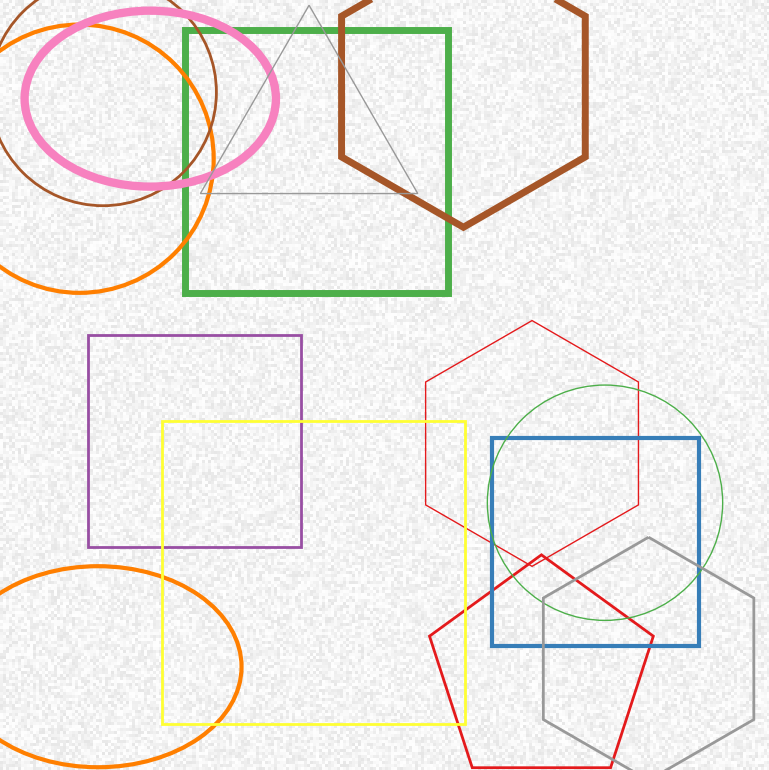[{"shape": "hexagon", "thickness": 0.5, "radius": 0.8, "center": [0.691, 0.424]}, {"shape": "pentagon", "thickness": 1, "radius": 0.76, "center": [0.703, 0.127]}, {"shape": "square", "thickness": 1.5, "radius": 0.67, "center": [0.773, 0.296]}, {"shape": "circle", "thickness": 0.5, "radius": 0.76, "center": [0.786, 0.347]}, {"shape": "square", "thickness": 2.5, "radius": 0.85, "center": [0.411, 0.791]}, {"shape": "square", "thickness": 1, "radius": 0.69, "center": [0.253, 0.427]}, {"shape": "oval", "thickness": 1.5, "radius": 0.93, "center": [0.127, 0.134]}, {"shape": "circle", "thickness": 1.5, "radius": 0.87, "center": [0.103, 0.794]}, {"shape": "square", "thickness": 1, "radius": 0.98, "center": [0.407, 0.256]}, {"shape": "hexagon", "thickness": 2.5, "radius": 0.91, "center": [0.602, 0.888]}, {"shape": "circle", "thickness": 1, "radius": 0.74, "center": [0.134, 0.88]}, {"shape": "oval", "thickness": 3, "radius": 0.82, "center": [0.195, 0.872]}, {"shape": "hexagon", "thickness": 1, "radius": 0.79, "center": [0.842, 0.144]}, {"shape": "triangle", "thickness": 0.5, "radius": 0.82, "center": [0.401, 0.83]}]